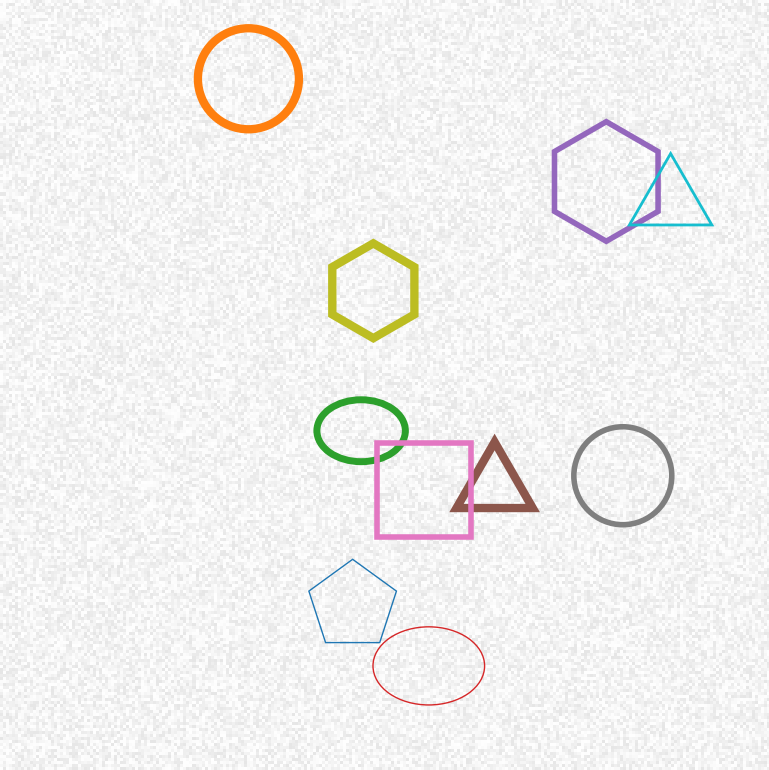[{"shape": "pentagon", "thickness": 0.5, "radius": 0.3, "center": [0.458, 0.214]}, {"shape": "circle", "thickness": 3, "radius": 0.33, "center": [0.323, 0.898]}, {"shape": "oval", "thickness": 2.5, "radius": 0.29, "center": [0.469, 0.441]}, {"shape": "oval", "thickness": 0.5, "radius": 0.36, "center": [0.557, 0.135]}, {"shape": "hexagon", "thickness": 2, "radius": 0.39, "center": [0.787, 0.764]}, {"shape": "triangle", "thickness": 3, "radius": 0.29, "center": [0.642, 0.369]}, {"shape": "square", "thickness": 2, "radius": 0.31, "center": [0.551, 0.364]}, {"shape": "circle", "thickness": 2, "radius": 0.32, "center": [0.809, 0.382]}, {"shape": "hexagon", "thickness": 3, "radius": 0.31, "center": [0.485, 0.622]}, {"shape": "triangle", "thickness": 1, "radius": 0.31, "center": [0.871, 0.739]}]